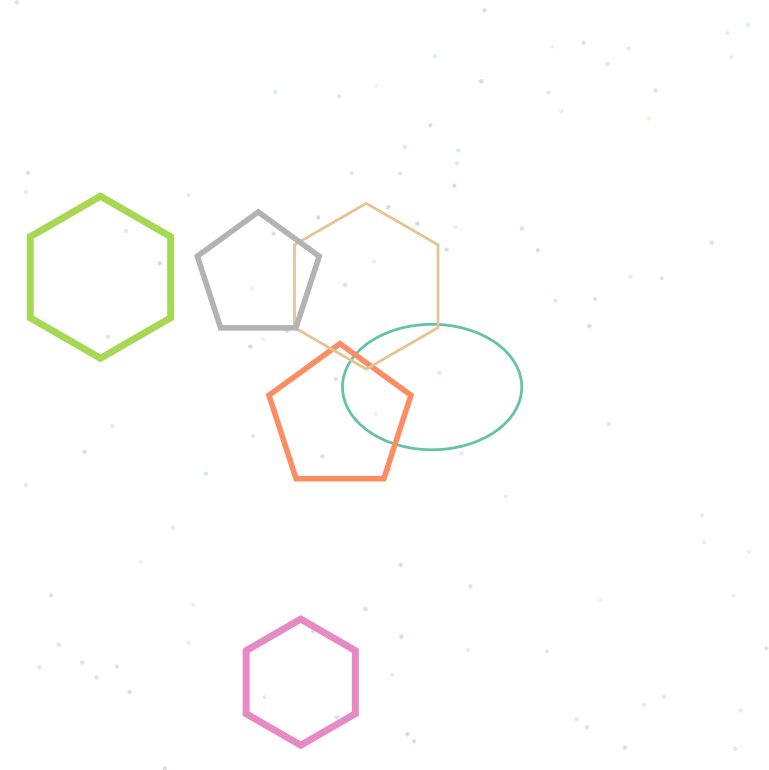[{"shape": "oval", "thickness": 1, "radius": 0.58, "center": [0.561, 0.497]}, {"shape": "pentagon", "thickness": 2, "radius": 0.48, "center": [0.442, 0.457]}, {"shape": "hexagon", "thickness": 2.5, "radius": 0.41, "center": [0.391, 0.114]}, {"shape": "hexagon", "thickness": 2.5, "radius": 0.53, "center": [0.13, 0.64]}, {"shape": "hexagon", "thickness": 1, "radius": 0.54, "center": [0.476, 0.628]}, {"shape": "pentagon", "thickness": 2, "radius": 0.42, "center": [0.335, 0.642]}]